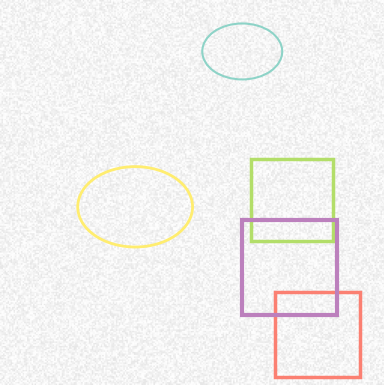[{"shape": "oval", "thickness": 1.5, "radius": 0.52, "center": [0.629, 0.866]}, {"shape": "square", "thickness": 2.5, "radius": 0.55, "center": [0.825, 0.13]}, {"shape": "square", "thickness": 2.5, "radius": 0.53, "center": [0.759, 0.48]}, {"shape": "square", "thickness": 3, "radius": 0.62, "center": [0.752, 0.305]}, {"shape": "oval", "thickness": 2, "radius": 0.75, "center": [0.351, 0.463]}]